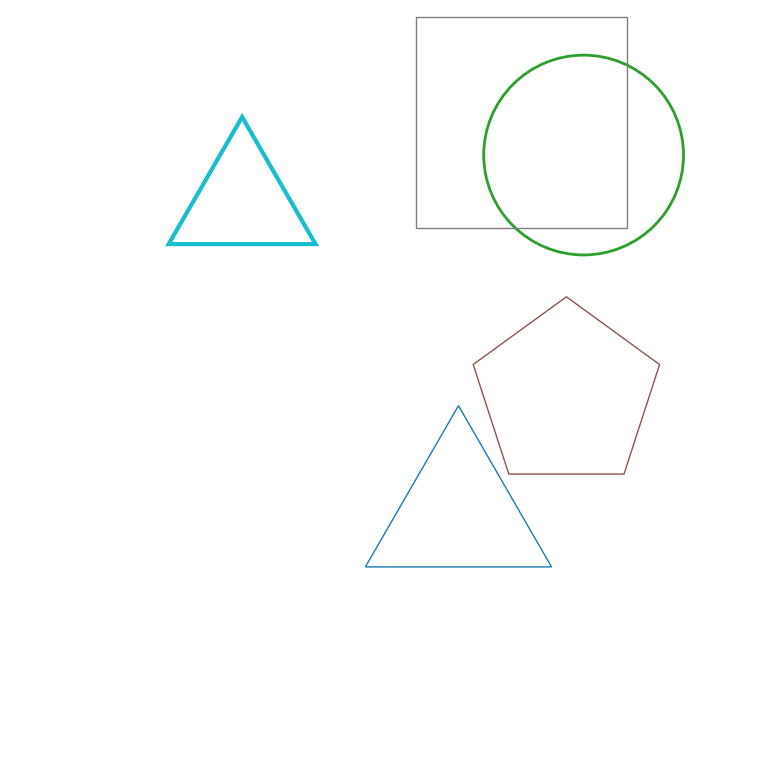[{"shape": "triangle", "thickness": 0.5, "radius": 0.7, "center": [0.595, 0.334]}, {"shape": "circle", "thickness": 1, "radius": 0.65, "center": [0.758, 0.799]}, {"shape": "pentagon", "thickness": 0.5, "radius": 0.64, "center": [0.736, 0.487]}, {"shape": "square", "thickness": 0.5, "radius": 0.69, "center": [0.677, 0.84]}, {"shape": "triangle", "thickness": 1.5, "radius": 0.55, "center": [0.314, 0.738]}]